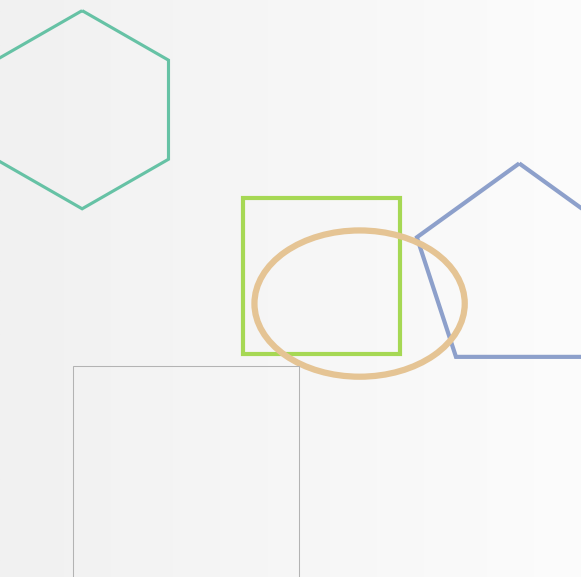[{"shape": "hexagon", "thickness": 1.5, "radius": 0.86, "center": [0.141, 0.809]}, {"shape": "pentagon", "thickness": 2, "radius": 0.93, "center": [0.893, 0.531]}, {"shape": "square", "thickness": 2, "radius": 0.68, "center": [0.554, 0.522]}, {"shape": "oval", "thickness": 3, "radius": 0.9, "center": [0.619, 0.473]}, {"shape": "square", "thickness": 0.5, "radius": 0.97, "center": [0.32, 0.17]}]